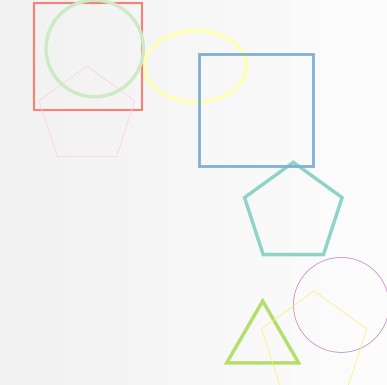[{"shape": "pentagon", "thickness": 2.5, "radius": 0.66, "center": [0.757, 0.446]}, {"shape": "oval", "thickness": 2.5, "radius": 0.66, "center": [0.504, 0.828]}, {"shape": "square", "thickness": 1.5, "radius": 0.69, "center": [0.227, 0.854]}, {"shape": "square", "thickness": 2, "radius": 0.73, "center": [0.661, 0.715]}, {"shape": "triangle", "thickness": 2.5, "radius": 0.54, "center": [0.678, 0.111]}, {"shape": "pentagon", "thickness": 0.5, "radius": 0.65, "center": [0.224, 0.698]}, {"shape": "circle", "thickness": 0.5, "radius": 0.62, "center": [0.881, 0.208]}, {"shape": "circle", "thickness": 2.5, "radius": 0.63, "center": [0.244, 0.874]}, {"shape": "pentagon", "thickness": 0.5, "radius": 0.71, "center": [0.811, 0.101]}]